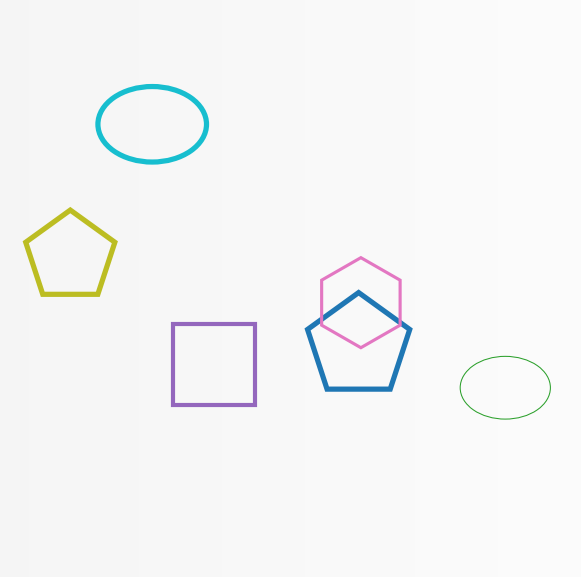[{"shape": "pentagon", "thickness": 2.5, "radius": 0.46, "center": [0.617, 0.4]}, {"shape": "oval", "thickness": 0.5, "radius": 0.39, "center": [0.869, 0.328]}, {"shape": "square", "thickness": 2, "radius": 0.35, "center": [0.368, 0.368]}, {"shape": "hexagon", "thickness": 1.5, "radius": 0.39, "center": [0.621, 0.475]}, {"shape": "pentagon", "thickness": 2.5, "radius": 0.4, "center": [0.121, 0.555]}, {"shape": "oval", "thickness": 2.5, "radius": 0.47, "center": [0.262, 0.784]}]